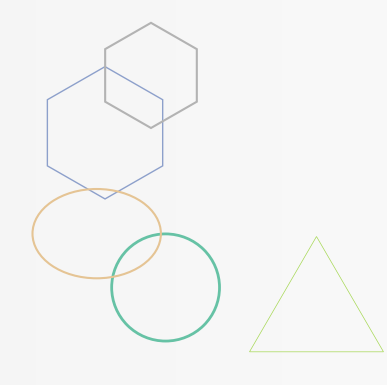[{"shape": "circle", "thickness": 2, "radius": 0.7, "center": [0.427, 0.253]}, {"shape": "hexagon", "thickness": 1, "radius": 0.86, "center": [0.271, 0.655]}, {"shape": "triangle", "thickness": 0.5, "radius": 1.0, "center": [0.817, 0.186]}, {"shape": "oval", "thickness": 1.5, "radius": 0.83, "center": [0.25, 0.393]}, {"shape": "hexagon", "thickness": 1.5, "radius": 0.68, "center": [0.39, 0.804]}]